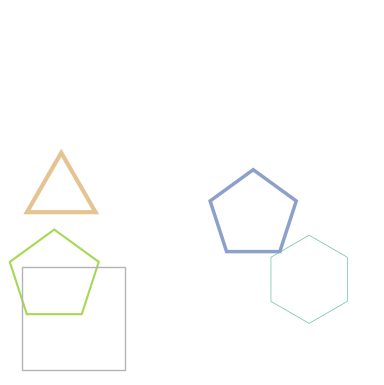[{"shape": "hexagon", "thickness": 0.5, "radius": 0.57, "center": [0.803, 0.275]}, {"shape": "pentagon", "thickness": 2.5, "radius": 0.59, "center": [0.658, 0.442]}, {"shape": "pentagon", "thickness": 1.5, "radius": 0.61, "center": [0.141, 0.282]}, {"shape": "triangle", "thickness": 3, "radius": 0.51, "center": [0.159, 0.5]}, {"shape": "square", "thickness": 1, "radius": 0.67, "center": [0.191, 0.172]}]